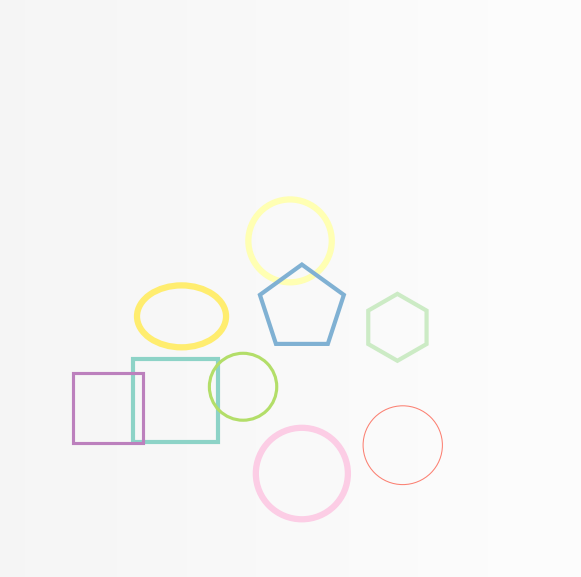[{"shape": "square", "thickness": 2, "radius": 0.36, "center": [0.302, 0.306]}, {"shape": "circle", "thickness": 3, "radius": 0.36, "center": [0.499, 0.582]}, {"shape": "circle", "thickness": 0.5, "radius": 0.34, "center": [0.693, 0.228]}, {"shape": "pentagon", "thickness": 2, "radius": 0.38, "center": [0.519, 0.465]}, {"shape": "circle", "thickness": 1.5, "radius": 0.29, "center": [0.418, 0.329]}, {"shape": "circle", "thickness": 3, "radius": 0.4, "center": [0.519, 0.179]}, {"shape": "square", "thickness": 1.5, "radius": 0.3, "center": [0.186, 0.292]}, {"shape": "hexagon", "thickness": 2, "radius": 0.29, "center": [0.684, 0.432]}, {"shape": "oval", "thickness": 3, "radius": 0.38, "center": [0.312, 0.451]}]